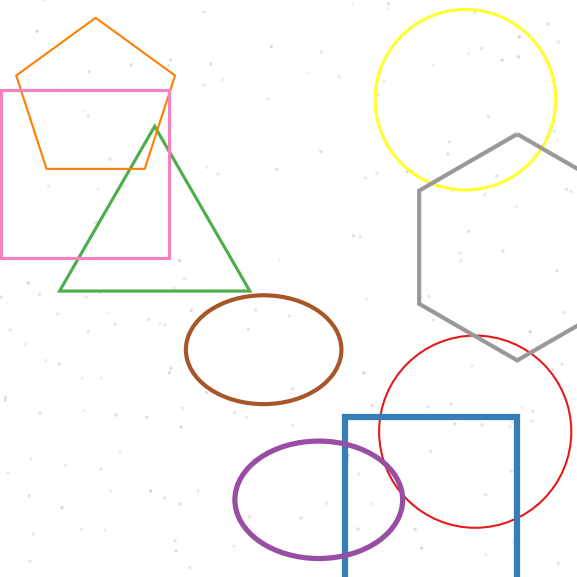[{"shape": "circle", "thickness": 1, "radius": 0.83, "center": [0.823, 0.252]}, {"shape": "square", "thickness": 3, "radius": 0.75, "center": [0.747, 0.128]}, {"shape": "triangle", "thickness": 1.5, "radius": 0.95, "center": [0.268, 0.59]}, {"shape": "oval", "thickness": 2.5, "radius": 0.73, "center": [0.552, 0.134]}, {"shape": "pentagon", "thickness": 1, "radius": 0.72, "center": [0.166, 0.824]}, {"shape": "circle", "thickness": 1.5, "radius": 0.78, "center": [0.806, 0.826]}, {"shape": "oval", "thickness": 2, "radius": 0.67, "center": [0.457, 0.394]}, {"shape": "square", "thickness": 1.5, "radius": 0.73, "center": [0.147, 0.698]}, {"shape": "hexagon", "thickness": 2, "radius": 0.98, "center": [0.896, 0.571]}]